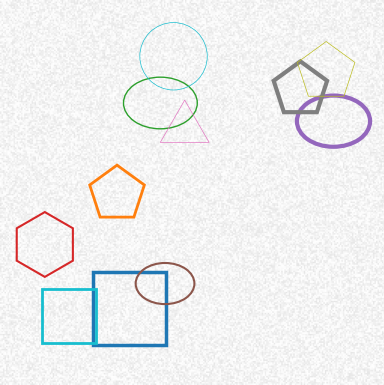[{"shape": "square", "thickness": 2.5, "radius": 0.47, "center": [0.336, 0.198]}, {"shape": "pentagon", "thickness": 2, "radius": 0.37, "center": [0.304, 0.496]}, {"shape": "oval", "thickness": 1, "radius": 0.48, "center": [0.417, 0.733]}, {"shape": "hexagon", "thickness": 1.5, "radius": 0.42, "center": [0.116, 0.365]}, {"shape": "oval", "thickness": 3, "radius": 0.48, "center": [0.866, 0.685]}, {"shape": "oval", "thickness": 1.5, "radius": 0.38, "center": [0.429, 0.264]}, {"shape": "triangle", "thickness": 0.5, "radius": 0.37, "center": [0.48, 0.667]}, {"shape": "pentagon", "thickness": 3, "radius": 0.36, "center": [0.78, 0.768]}, {"shape": "pentagon", "thickness": 0.5, "radius": 0.39, "center": [0.847, 0.814]}, {"shape": "square", "thickness": 2, "radius": 0.35, "center": [0.179, 0.18]}, {"shape": "circle", "thickness": 0.5, "radius": 0.44, "center": [0.451, 0.854]}]